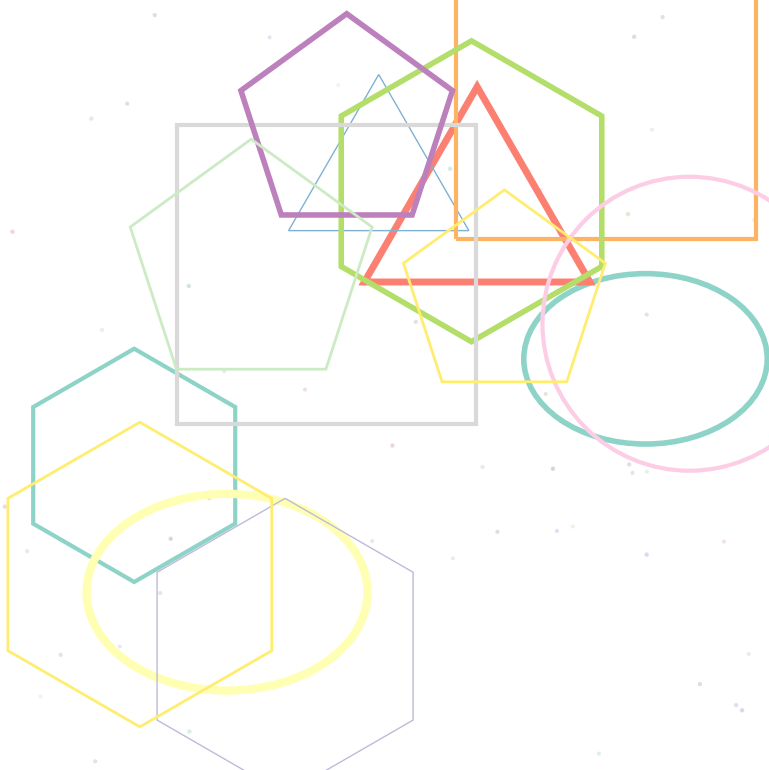[{"shape": "hexagon", "thickness": 1.5, "radius": 0.76, "center": [0.174, 0.396]}, {"shape": "oval", "thickness": 2, "radius": 0.79, "center": [0.838, 0.534]}, {"shape": "oval", "thickness": 3, "radius": 0.91, "center": [0.295, 0.231]}, {"shape": "hexagon", "thickness": 0.5, "radius": 0.96, "center": [0.37, 0.161]}, {"shape": "triangle", "thickness": 2.5, "radius": 0.85, "center": [0.62, 0.718]}, {"shape": "triangle", "thickness": 0.5, "radius": 0.68, "center": [0.492, 0.768]}, {"shape": "square", "thickness": 1.5, "radius": 0.97, "center": [0.787, 0.884]}, {"shape": "hexagon", "thickness": 2, "radius": 0.98, "center": [0.612, 0.752]}, {"shape": "circle", "thickness": 1.5, "radius": 0.95, "center": [0.895, 0.58]}, {"shape": "square", "thickness": 1.5, "radius": 0.97, "center": [0.424, 0.643]}, {"shape": "pentagon", "thickness": 2, "radius": 0.72, "center": [0.45, 0.838]}, {"shape": "pentagon", "thickness": 1, "radius": 0.83, "center": [0.326, 0.654]}, {"shape": "hexagon", "thickness": 1, "radius": 0.99, "center": [0.182, 0.254]}, {"shape": "pentagon", "thickness": 1, "radius": 0.69, "center": [0.655, 0.616]}]